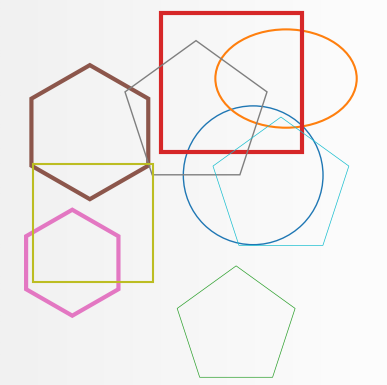[{"shape": "circle", "thickness": 1, "radius": 0.9, "center": [0.653, 0.545]}, {"shape": "oval", "thickness": 1.5, "radius": 0.91, "center": [0.738, 0.796]}, {"shape": "pentagon", "thickness": 0.5, "radius": 0.8, "center": [0.609, 0.149]}, {"shape": "square", "thickness": 3, "radius": 0.91, "center": [0.598, 0.786]}, {"shape": "hexagon", "thickness": 3, "radius": 0.87, "center": [0.232, 0.657]}, {"shape": "hexagon", "thickness": 3, "radius": 0.69, "center": [0.187, 0.318]}, {"shape": "pentagon", "thickness": 1, "radius": 0.96, "center": [0.506, 0.702]}, {"shape": "square", "thickness": 1.5, "radius": 0.77, "center": [0.24, 0.421]}, {"shape": "pentagon", "thickness": 0.5, "radius": 0.92, "center": [0.725, 0.512]}]